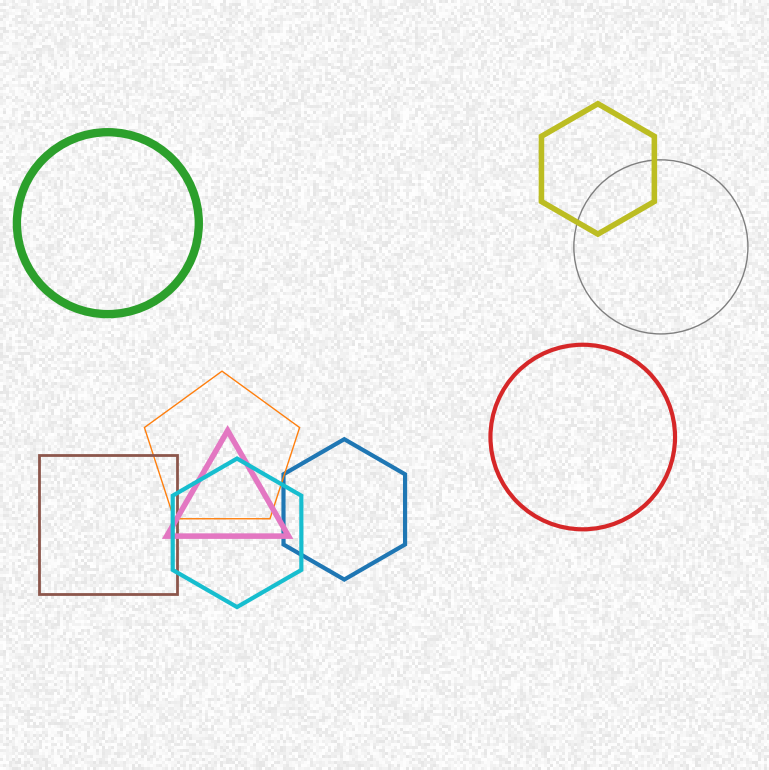[{"shape": "hexagon", "thickness": 1.5, "radius": 0.46, "center": [0.447, 0.338]}, {"shape": "pentagon", "thickness": 0.5, "radius": 0.53, "center": [0.288, 0.412]}, {"shape": "circle", "thickness": 3, "radius": 0.59, "center": [0.14, 0.71]}, {"shape": "circle", "thickness": 1.5, "radius": 0.6, "center": [0.757, 0.432]}, {"shape": "square", "thickness": 1, "radius": 0.45, "center": [0.14, 0.319]}, {"shape": "triangle", "thickness": 2, "radius": 0.46, "center": [0.296, 0.349]}, {"shape": "circle", "thickness": 0.5, "radius": 0.57, "center": [0.858, 0.679]}, {"shape": "hexagon", "thickness": 2, "radius": 0.42, "center": [0.776, 0.781]}, {"shape": "hexagon", "thickness": 1.5, "radius": 0.48, "center": [0.308, 0.308]}]